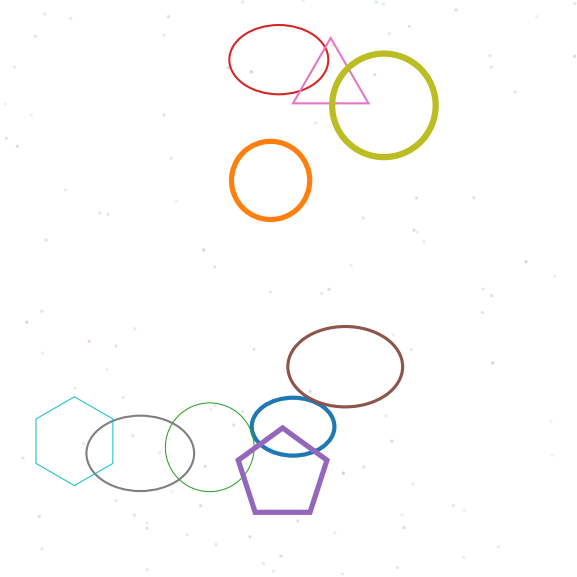[{"shape": "oval", "thickness": 2, "radius": 0.36, "center": [0.507, 0.26]}, {"shape": "circle", "thickness": 2.5, "radius": 0.34, "center": [0.469, 0.687]}, {"shape": "circle", "thickness": 0.5, "radius": 0.38, "center": [0.363, 0.225]}, {"shape": "oval", "thickness": 1, "radius": 0.43, "center": [0.483, 0.896]}, {"shape": "pentagon", "thickness": 2.5, "radius": 0.4, "center": [0.489, 0.177]}, {"shape": "oval", "thickness": 1.5, "radius": 0.5, "center": [0.598, 0.364]}, {"shape": "triangle", "thickness": 1, "radius": 0.38, "center": [0.573, 0.858]}, {"shape": "oval", "thickness": 1, "radius": 0.47, "center": [0.243, 0.214]}, {"shape": "circle", "thickness": 3, "radius": 0.45, "center": [0.665, 0.817]}, {"shape": "hexagon", "thickness": 0.5, "radius": 0.38, "center": [0.129, 0.235]}]